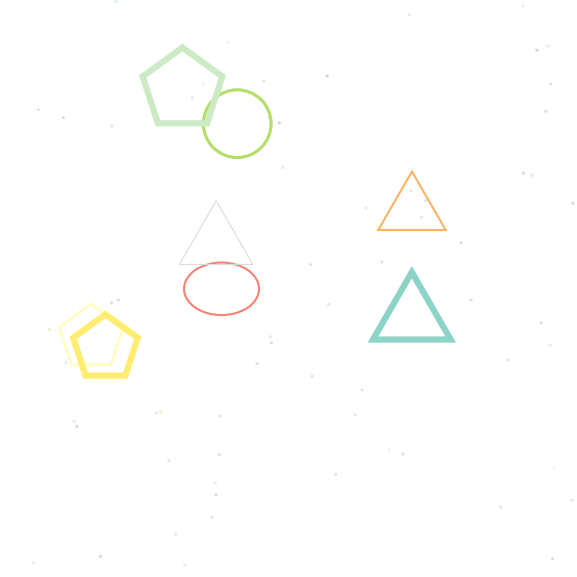[{"shape": "triangle", "thickness": 3, "radius": 0.39, "center": [0.713, 0.45]}, {"shape": "pentagon", "thickness": 1, "radius": 0.29, "center": [0.158, 0.415]}, {"shape": "oval", "thickness": 1, "radius": 0.32, "center": [0.384, 0.499]}, {"shape": "triangle", "thickness": 1, "radius": 0.34, "center": [0.713, 0.635]}, {"shape": "circle", "thickness": 1.5, "radius": 0.29, "center": [0.411, 0.785]}, {"shape": "triangle", "thickness": 0.5, "radius": 0.37, "center": [0.374, 0.578]}, {"shape": "pentagon", "thickness": 3, "radius": 0.36, "center": [0.316, 0.844]}, {"shape": "pentagon", "thickness": 3, "radius": 0.29, "center": [0.183, 0.396]}]